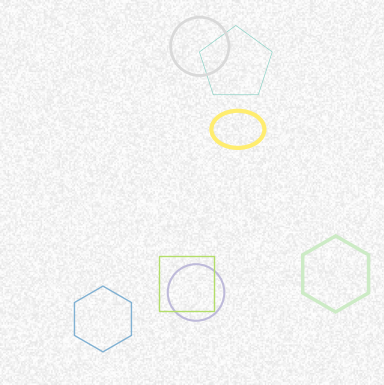[{"shape": "pentagon", "thickness": 0.5, "radius": 0.5, "center": [0.612, 0.834]}, {"shape": "circle", "thickness": 1.5, "radius": 0.37, "center": [0.509, 0.24]}, {"shape": "hexagon", "thickness": 1, "radius": 0.43, "center": [0.267, 0.171]}, {"shape": "square", "thickness": 1, "radius": 0.36, "center": [0.484, 0.263]}, {"shape": "circle", "thickness": 2, "radius": 0.38, "center": [0.519, 0.88]}, {"shape": "hexagon", "thickness": 2.5, "radius": 0.49, "center": [0.872, 0.289]}, {"shape": "oval", "thickness": 3, "radius": 0.34, "center": [0.618, 0.664]}]